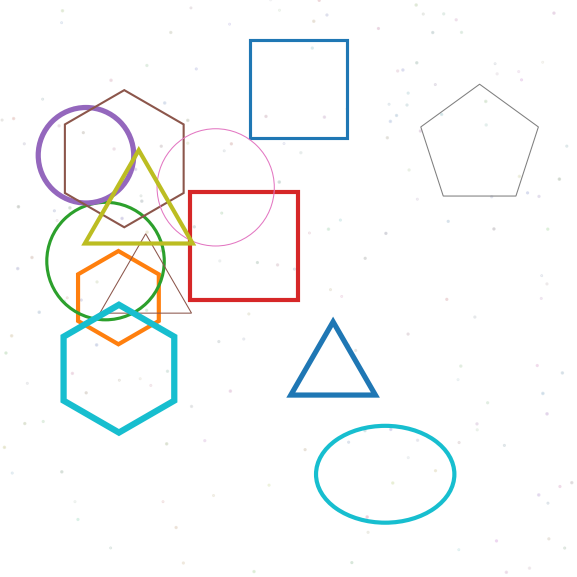[{"shape": "square", "thickness": 1.5, "radius": 0.42, "center": [0.517, 0.845]}, {"shape": "triangle", "thickness": 2.5, "radius": 0.42, "center": [0.577, 0.357]}, {"shape": "hexagon", "thickness": 2, "radius": 0.4, "center": [0.205, 0.484]}, {"shape": "circle", "thickness": 1.5, "radius": 0.51, "center": [0.183, 0.547]}, {"shape": "square", "thickness": 2, "radius": 0.47, "center": [0.422, 0.573]}, {"shape": "circle", "thickness": 2.5, "radius": 0.41, "center": [0.149, 0.73]}, {"shape": "hexagon", "thickness": 1, "radius": 0.59, "center": [0.215, 0.724]}, {"shape": "triangle", "thickness": 0.5, "radius": 0.46, "center": [0.252, 0.503]}, {"shape": "circle", "thickness": 0.5, "radius": 0.51, "center": [0.373, 0.675]}, {"shape": "pentagon", "thickness": 0.5, "radius": 0.54, "center": [0.83, 0.746]}, {"shape": "triangle", "thickness": 2, "radius": 0.54, "center": [0.24, 0.631]}, {"shape": "oval", "thickness": 2, "radius": 0.6, "center": [0.667, 0.178]}, {"shape": "hexagon", "thickness": 3, "radius": 0.55, "center": [0.206, 0.361]}]